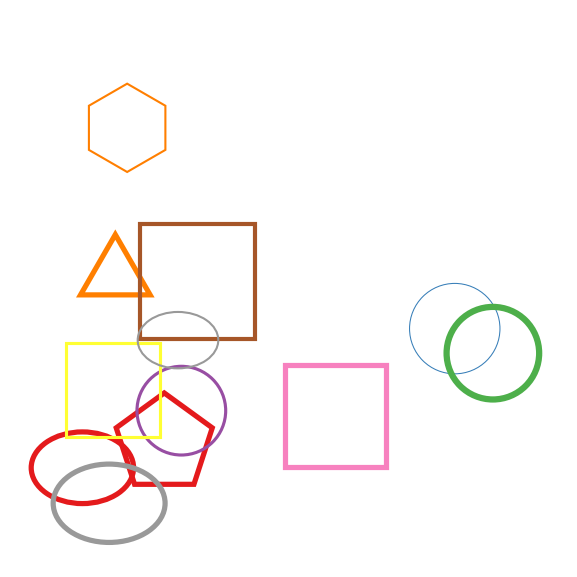[{"shape": "pentagon", "thickness": 2.5, "radius": 0.44, "center": [0.284, 0.231]}, {"shape": "oval", "thickness": 2.5, "radius": 0.44, "center": [0.143, 0.189]}, {"shape": "circle", "thickness": 0.5, "radius": 0.39, "center": [0.787, 0.43]}, {"shape": "circle", "thickness": 3, "radius": 0.4, "center": [0.853, 0.388]}, {"shape": "circle", "thickness": 1.5, "radius": 0.38, "center": [0.314, 0.288]}, {"shape": "hexagon", "thickness": 1, "radius": 0.38, "center": [0.22, 0.778]}, {"shape": "triangle", "thickness": 2.5, "radius": 0.35, "center": [0.2, 0.523]}, {"shape": "square", "thickness": 1.5, "radius": 0.41, "center": [0.195, 0.323]}, {"shape": "square", "thickness": 2, "radius": 0.5, "center": [0.342, 0.511]}, {"shape": "square", "thickness": 2.5, "radius": 0.44, "center": [0.581, 0.279]}, {"shape": "oval", "thickness": 1, "radius": 0.35, "center": [0.308, 0.41]}, {"shape": "oval", "thickness": 2.5, "radius": 0.48, "center": [0.189, 0.128]}]